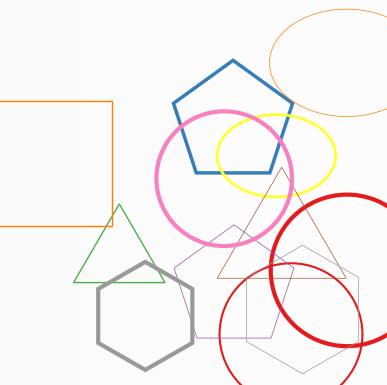[{"shape": "circle", "thickness": 3, "radius": 0.98, "center": [0.895, 0.298]}, {"shape": "circle", "thickness": 1.5, "radius": 0.92, "center": [0.751, 0.132]}, {"shape": "pentagon", "thickness": 2.5, "radius": 0.81, "center": [0.601, 0.682]}, {"shape": "triangle", "thickness": 1, "radius": 0.68, "center": [0.308, 0.334]}, {"shape": "pentagon", "thickness": 0.5, "radius": 0.81, "center": [0.604, 0.253]}, {"shape": "oval", "thickness": 0.5, "radius": 1.0, "center": [0.895, 0.837]}, {"shape": "square", "thickness": 1, "radius": 0.81, "center": [0.126, 0.575]}, {"shape": "oval", "thickness": 2, "radius": 0.76, "center": [0.713, 0.595]}, {"shape": "triangle", "thickness": 0.5, "radius": 0.96, "center": [0.727, 0.373]}, {"shape": "circle", "thickness": 3, "radius": 0.87, "center": [0.579, 0.536]}, {"shape": "hexagon", "thickness": 3, "radius": 0.7, "center": [0.375, 0.179]}, {"shape": "hexagon", "thickness": 0.5, "radius": 0.83, "center": [0.781, 0.196]}]